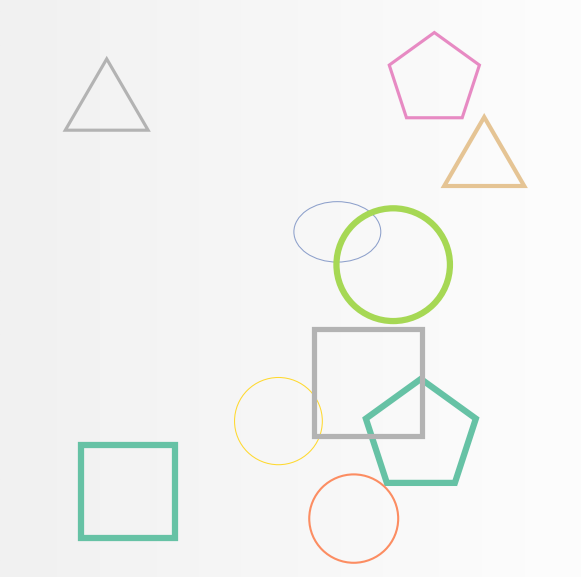[{"shape": "square", "thickness": 3, "radius": 0.41, "center": [0.221, 0.148]}, {"shape": "pentagon", "thickness": 3, "radius": 0.5, "center": [0.724, 0.243]}, {"shape": "circle", "thickness": 1, "radius": 0.38, "center": [0.609, 0.101]}, {"shape": "oval", "thickness": 0.5, "radius": 0.37, "center": [0.58, 0.598]}, {"shape": "pentagon", "thickness": 1.5, "radius": 0.41, "center": [0.747, 0.861]}, {"shape": "circle", "thickness": 3, "radius": 0.49, "center": [0.676, 0.541]}, {"shape": "circle", "thickness": 0.5, "radius": 0.38, "center": [0.479, 0.27]}, {"shape": "triangle", "thickness": 2, "radius": 0.4, "center": [0.833, 0.717]}, {"shape": "square", "thickness": 2.5, "radius": 0.46, "center": [0.633, 0.337]}, {"shape": "triangle", "thickness": 1.5, "radius": 0.41, "center": [0.184, 0.815]}]